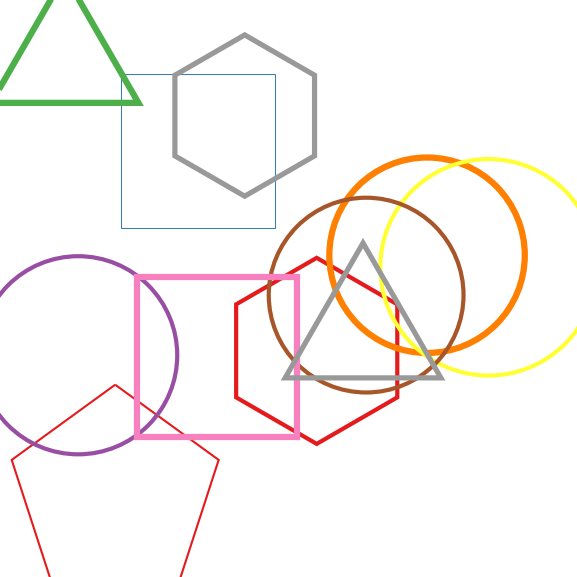[{"shape": "hexagon", "thickness": 2, "radius": 0.81, "center": [0.548, 0.392]}, {"shape": "pentagon", "thickness": 1, "radius": 0.94, "center": [0.199, 0.145]}, {"shape": "square", "thickness": 0.5, "radius": 0.67, "center": [0.342, 0.737]}, {"shape": "triangle", "thickness": 3, "radius": 0.74, "center": [0.112, 0.895]}, {"shape": "circle", "thickness": 2, "radius": 0.86, "center": [0.135, 0.384]}, {"shape": "circle", "thickness": 3, "radius": 0.85, "center": [0.74, 0.557]}, {"shape": "circle", "thickness": 2, "radius": 0.94, "center": [0.846, 0.536]}, {"shape": "circle", "thickness": 2, "radius": 0.84, "center": [0.634, 0.488]}, {"shape": "square", "thickness": 3, "radius": 0.69, "center": [0.375, 0.381]}, {"shape": "triangle", "thickness": 2.5, "radius": 0.78, "center": [0.629, 0.423]}, {"shape": "hexagon", "thickness": 2.5, "radius": 0.7, "center": [0.424, 0.799]}]